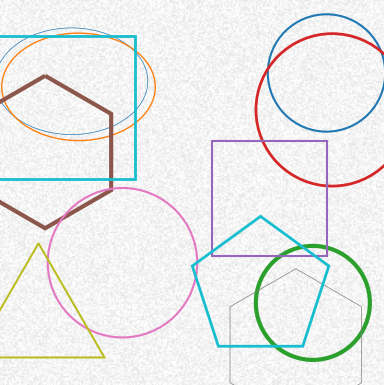[{"shape": "oval", "thickness": 0.5, "radius": 0.99, "center": [0.186, 0.789]}, {"shape": "circle", "thickness": 1.5, "radius": 0.76, "center": [0.848, 0.81]}, {"shape": "oval", "thickness": 1, "radius": 1.0, "center": [0.204, 0.774]}, {"shape": "circle", "thickness": 3, "radius": 0.74, "center": [0.813, 0.213]}, {"shape": "circle", "thickness": 2, "radius": 0.99, "center": [0.863, 0.715]}, {"shape": "square", "thickness": 1.5, "radius": 0.74, "center": [0.7, 0.485]}, {"shape": "hexagon", "thickness": 3, "radius": 0.99, "center": [0.117, 0.605]}, {"shape": "circle", "thickness": 1.5, "radius": 0.97, "center": [0.318, 0.318]}, {"shape": "hexagon", "thickness": 0.5, "radius": 0.99, "center": [0.768, 0.105]}, {"shape": "triangle", "thickness": 1.5, "radius": 0.99, "center": [0.1, 0.17]}, {"shape": "pentagon", "thickness": 2, "radius": 0.93, "center": [0.677, 0.252]}, {"shape": "square", "thickness": 2, "radius": 0.93, "center": [0.164, 0.72]}]